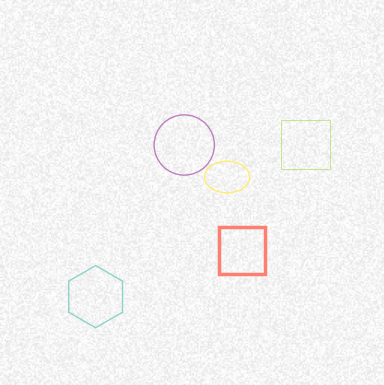[{"shape": "hexagon", "thickness": 1, "radius": 0.4, "center": [0.248, 0.229]}, {"shape": "square", "thickness": 2.5, "radius": 0.3, "center": [0.629, 0.349]}, {"shape": "square", "thickness": 0.5, "radius": 0.32, "center": [0.794, 0.624]}, {"shape": "circle", "thickness": 1, "radius": 0.39, "center": [0.479, 0.623]}, {"shape": "oval", "thickness": 1, "radius": 0.29, "center": [0.59, 0.54]}]